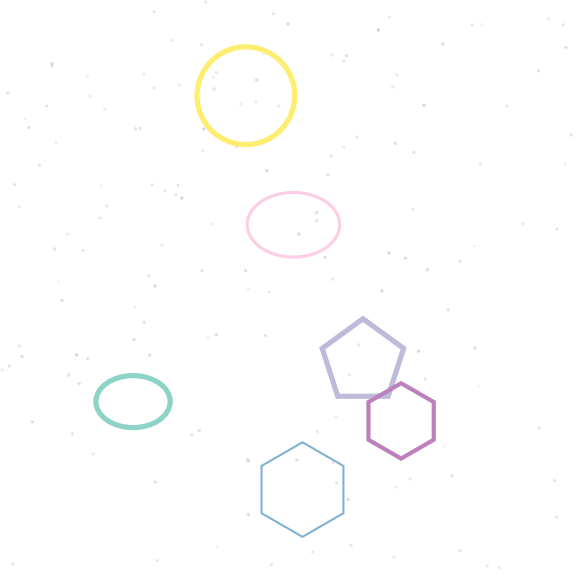[{"shape": "oval", "thickness": 2.5, "radius": 0.32, "center": [0.23, 0.304]}, {"shape": "pentagon", "thickness": 2.5, "radius": 0.37, "center": [0.628, 0.373]}, {"shape": "hexagon", "thickness": 1, "radius": 0.41, "center": [0.524, 0.151]}, {"shape": "oval", "thickness": 1.5, "radius": 0.4, "center": [0.508, 0.61]}, {"shape": "hexagon", "thickness": 2, "radius": 0.33, "center": [0.695, 0.27]}, {"shape": "circle", "thickness": 2.5, "radius": 0.42, "center": [0.426, 0.833]}]